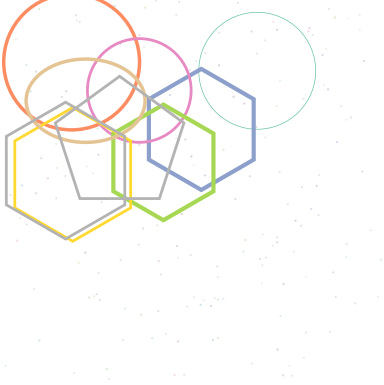[{"shape": "circle", "thickness": 0.5, "radius": 0.76, "center": [0.668, 0.816]}, {"shape": "circle", "thickness": 2.5, "radius": 0.88, "center": [0.186, 0.839]}, {"shape": "hexagon", "thickness": 3, "radius": 0.79, "center": [0.523, 0.664]}, {"shape": "circle", "thickness": 2, "radius": 0.67, "center": [0.362, 0.765]}, {"shape": "hexagon", "thickness": 3, "radius": 0.75, "center": [0.424, 0.578]}, {"shape": "hexagon", "thickness": 2, "radius": 0.87, "center": [0.189, 0.547]}, {"shape": "oval", "thickness": 2.5, "radius": 0.77, "center": [0.222, 0.738]}, {"shape": "pentagon", "thickness": 2, "radius": 0.88, "center": [0.311, 0.626]}, {"shape": "hexagon", "thickness": 2, "radius": 0.89, "center": [0.17, 0.557]}]